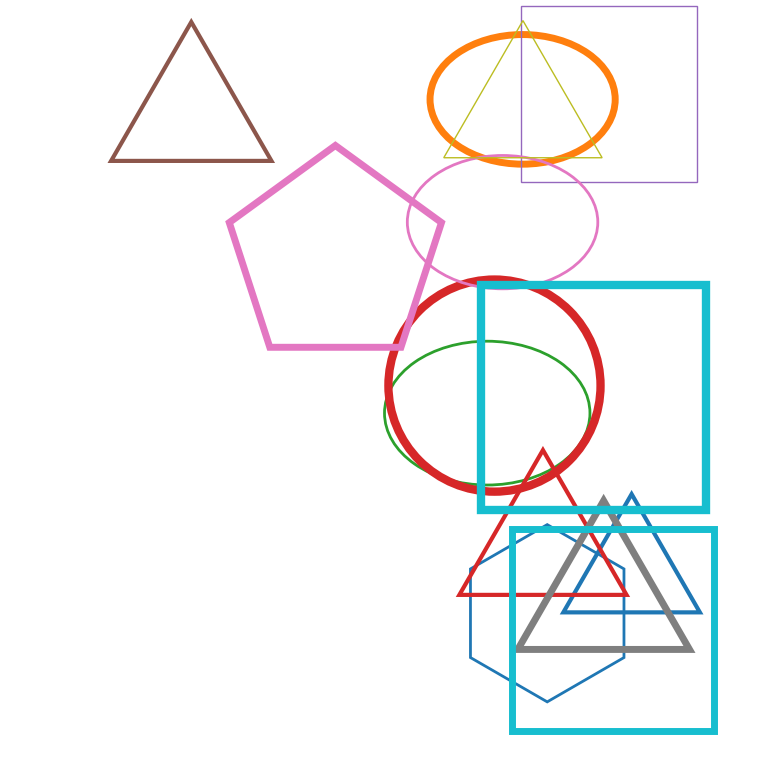[{"shape": "hexagon", "thickness": 1, "radius": 0.58, "center": [0.711, 0.204]}, {"shape": "triangle", "thickness": 1.5, "radius": 0.51, "center": [0.82, 0.256]}, {"shape": "oval", "thickness": 2.5, "radius": 0.6, "center": [0.679, 0.871]}, {"shape": "oval", "thickness": 1, "radius": 0.67, "center": [0.633, 0.463]}, {"shape": "circle", "thickness": 3, "radius": 0.69, "center": [0.642, 0.499]}, {"shape": "triangle", "thickness": 1.5, "radius": 0.63, "center": [0.705, 0.29]}, {"shape": "square", "thickness": 0.5, "radius": 0.57, "center": [0.791, 0.878]}, {"shape": "triangle", "thickness": 1.5, "radius": 0.6, "center": [0.248, 0.851]}, {"shape": "oval", "thickness": 1, "radius": 0.62, "center": [0.653, 0.712]}, {"shape": "pentagon", "thickness": 2.5, "radius": 0.72, "center": [0.436, 0.666]}, {"shape": "triangle", "thickness": 2.5, "radius": 0.64, "center": [0.784, 0.221]}, {"shape": "triangle", "thickness": 0.5, "radius": 0.59, "center": [0.679, 0.855]}, {"shape": "square", "thickness": 3, "radius": 0.73, "center": [0.771, 0.483]}, {"shape": "square", "thickness": 2.5, "radius": 0.66, "center": [0.796, 0.182]}]